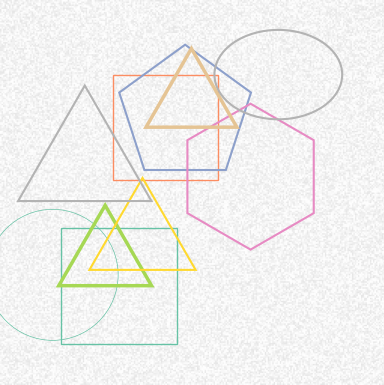[{"shape": "square", "thickness": 1, "radius": 0.75, "center": [0.308, 0.258]}, {"shape": "circle", "thickness": 0.5, "radius": 0.85, "center": [0.137, 0.286]}, {"shape": "square", "thickness": 1, "radius": 0.68, "center": [0.43, 0.67]}, {"shape": "pentagon", "thickness": 1.5, "radius": 0.9, "center": [0.481, 0.704]}, {"shape": "hexagon", "thickness": 1.5, "radius": 0.95, "center": [0.651, 0.541]}, {"shape": "triangle", "thickness": 2.5, "radius": 0.7, "center": [0.273, 0.328]}, {"shape": "triangle", "thickness": 1.5, "radius": 0.8, "center": [0.37, 0.379]}, {"shape": "triangle", "thickness": 2.5, "radius": 0.68, "center": [0.497, 0.738]}, {"shape": "oval", "thickness": 1.5, "radius": 0.83, "center": [0.723, 0.806]}, {"shape": "triangle", "thickness": 1.5, "radius": 1.0, "center": [0.22, 0.578]}]